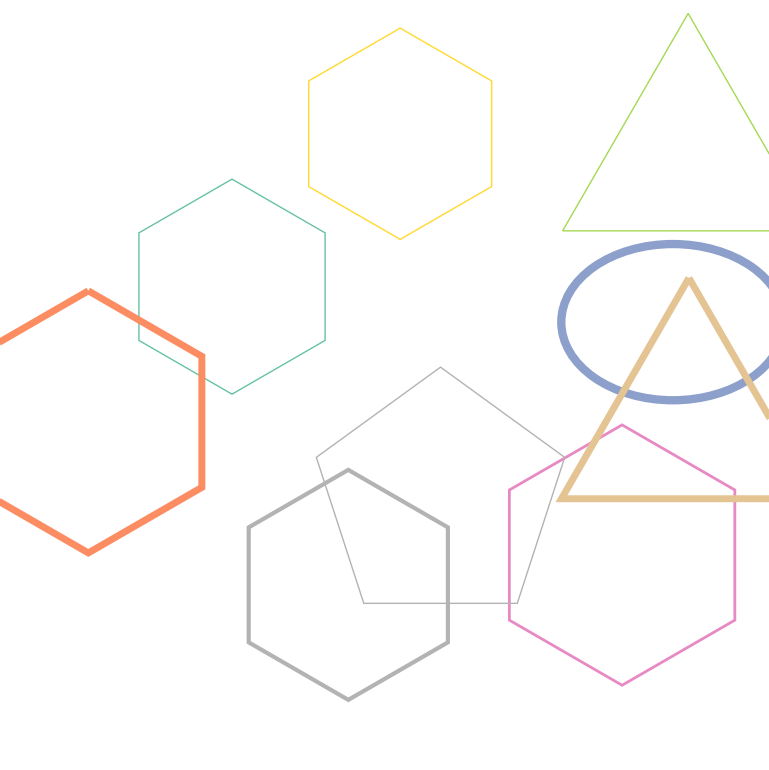[{"shape": "hexagon", "thickness": 0.5, "radius": 0.7, "center": [0.301, 0.628]}, {"shape": "hexagon", "thickness": 2.5, "radius": 0.85, "center": [0.115, 0.452]}, {"shape": "oval", "thickness": 3, "radius": 0.72, "center": [0.874, 0.582]}, {"shape": "hexagon", "thickness": 1, "radius": 0.85, "center": [0.808, 0.279]}, {"shape": "triangle", "thickness": 0.5, "radius": 0.94, "center": [0.894, 0.794]}, {"shape": "hexagon", "thickness": 0.5, "radius": 0.69, "center": [0.52, 0.826]}, {"shape": "triangle", "thickness": 2.5, "radius": 0.96, "center": [0.895, 0.448]}, {"shape": "hexagon", "thickness": 1.5, "radius": 0.75, "center": [0.452, 0.24]}, {"shape": "pentagon", "thickness": 0.5, "radius": 0.85, "center": [0.572, 0.354]}]